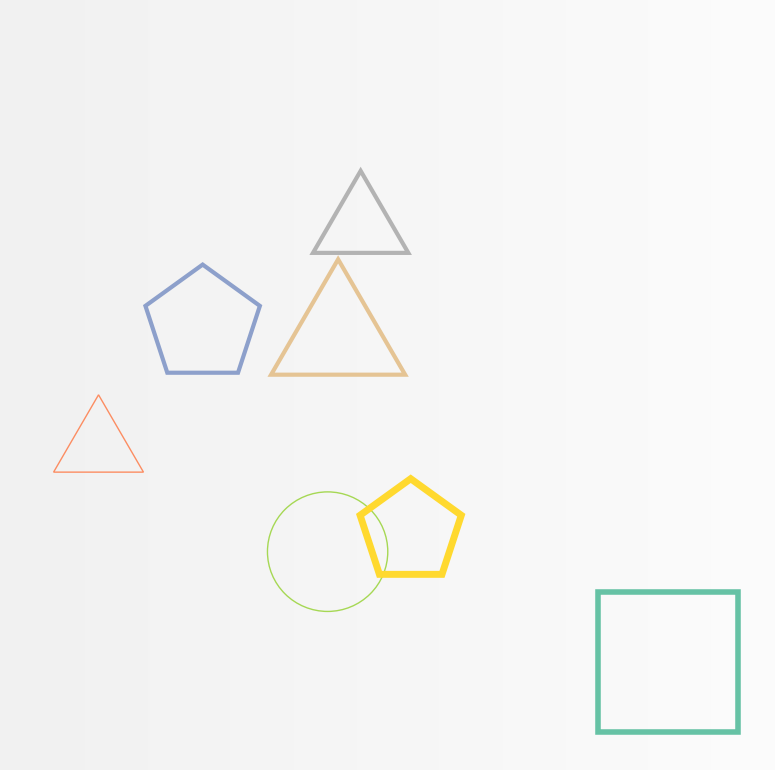[{"shape": "square", "thickness": 2, "radius": 0.45, "center": [0.862, 0.14]}, {"shape": "triangle", "thickness": 0.5, "radius": 0.33, "center": [0.127, 0.42]}, {"shape": "pentagon", "thickness": 1.5, "radius": 0.39, "center": [0.261, 0.579]}, {"shape": "circle", "thickness": 0.5, "radius": 0.39, "center": [0.423, 0.284]}, {"shape": "pentagon", "thickness": 2.5, "radius": 0.34, "center": [0.53, 0.31]}, {"shape": "triangle", "thickness": 1.5, "radius": 0.5, "center": [0.436, 0.563]}, {"shape": "triangle", "thickness": 1.5, "radius": 0.35, "center": [0.465, 0.707]}]